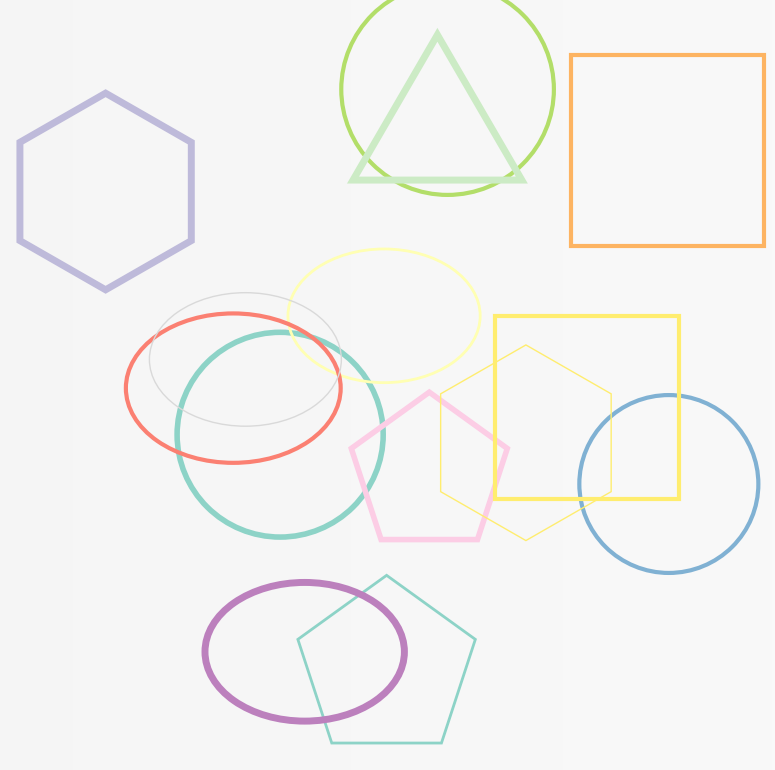[{"shape": "circle", "thickness": 2, "radius": 0.66, "center": [0.361, 0.435]}, {"shape": "pentagon", "thickness": 1, "radius": 0.6, "center": [0.499, 0.132]}, {"shape": "oval", "thickness": 1, "radius": 0.62, "center": [0.496, 0.59]}, {"shape": "hexagon", "thickness": 2.5, "radius": 0.64, "center": [0.136, 0.751]}, {"shape": "oval", "thickness": 1.5, "radius": 0.69, "center": [0.301, 0.496]}, {"shape": "circle", "thickness": 1.5, "radius": 0.58, "center": [0.863, 0.371]}, {"shape": "square", "thickness": 1.5, "radius": 0.62, "center": [0.861, 0.805]}, {"shape": "circle", "thickness": 1.5, "radius": 0.69, "center": [0.578, 0.884]}, {"shape": "pentagon", "thickness": 2, "radius": 0.53, "center": [0.554, 0.385]}, {"shape": "oval", "thickness": 0.5, "radius": 0.62, "center": [0.317, 0.533]}, {"shape": "oval", "thickness": 2.5, "radius": 0.64, "center": [0.393, 0.154]}, {"shape": "triangle", "thickness": 2.5, "radius": 0.63, "center": [0.564, 0.829]}, {"shape": "square", "thickness": 1.5, "radius": 0.59, "center": [0.757, 0.471]}, {"shape": "hexagon", "thickness": 0.5, "radius": 0.64, "center": [0.679, 0.425]}]